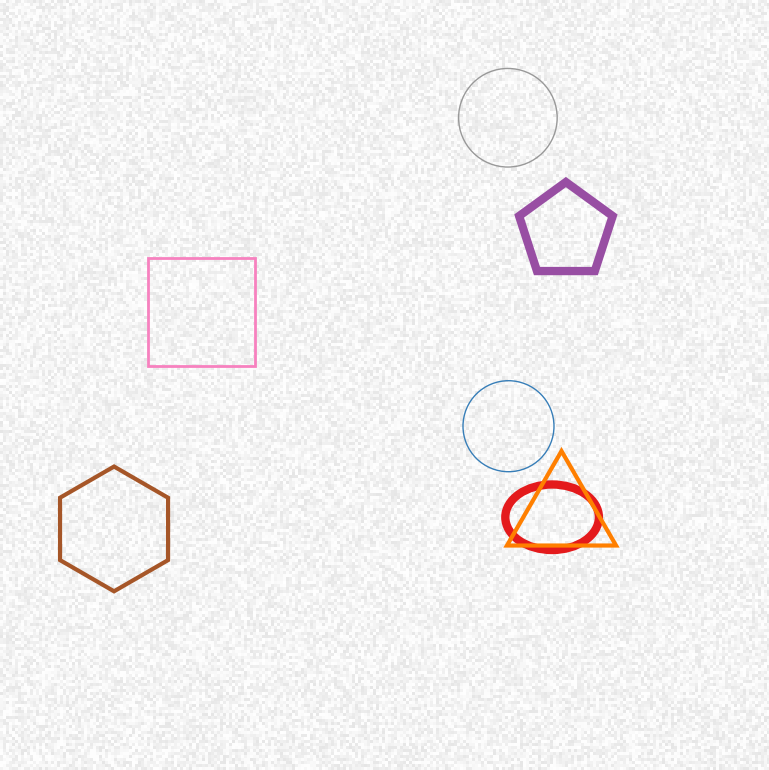[{"shape": "oval", "thickness": 3, "radius": 0.3, "center": [0.717, 0.328]}, {"shape": "circle", "thickness": 0.5, "radius": 0.3, "center": [0.66, 0.446]}, {"shape": "pentagon", "thickness": 3, "radius": 0.32, "center": [0.735, 0.7]}, {"shape": "triangle", "thickness": 1.5, "radius": 0.41, "center": [0.729, 0.332]}, {"shape": "hexagon", "thickness": 1.5, "radius": 0.41, "center": [0.148, 0.313]}, {"shape": "square", "thickness": 1, "radius": 0.35, "center": [0.262, 0.595]}, {"shape": "circle", "thickness": 0.5, "radius": 0.32, "center": [0.66, 0.847]}]